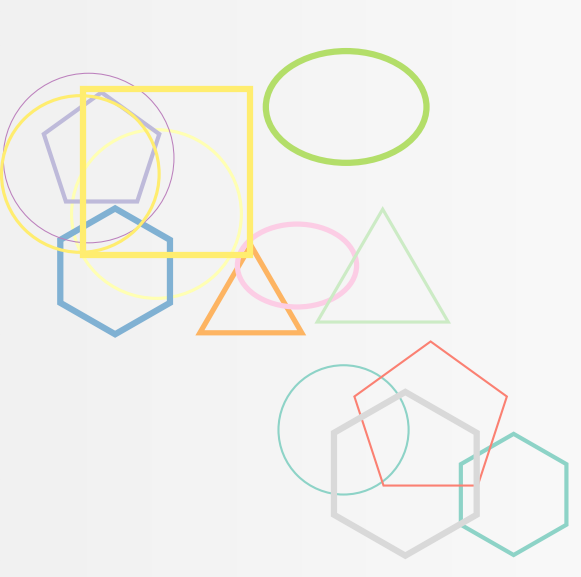[{"shape": "circle", "thickness": 1, "radius": 0.56, "center": [0.591, 0.255]}, {"shape": "hexagon", "thickness": 2, "radius": 0.52, "center": [0.884, 0.143]}, {"shape": "circle", "thickness": 1.5, "radius": 0.73, "center": [0.269, 0.629]}, {"shape": "pentagon", "thickness": 2, "radius": 0.52, "center": [0.175, 0.735]}, {"shape": "pentagon", "thickness": 1, "radius": 0.69, "center": [0.741, 0.27]}, {"shape": "hexagon", "thickness": 3, "radius": 0.54, "center": [0.198, 0.529]}, {"shape": "triangle", "thickness": 2.5, "radius": 0.51, "center": [0.431, 0.473]}, {"shape": "oval", "thickness": 3, "radius": 0.69, "center": [0.596, 0.814]}, {"shape": "oval", "thickness": 2.5, "radius": 0.51, "center": [0.511, 0.539]}, {"shape": "hexagon", "thickness": 3, "radius": 0.71, "center": [0.697, 0.179]}, {"shape": "circle", "thickness": 0.5, "radius": 0.73, "center": [0.152, 0.725]}, {"shape": "triangle", "thickness": 1.5, "radius": 0.65, "center": [0.658, 0.507]}, {"shape": "circle", "thickness": 1.5, "radius": 0.68, "center": [0.138, 0.698]}, {"shape": "square", "thickness": 3, "radius": 0.72, "center": [0.286, 0.701]}]